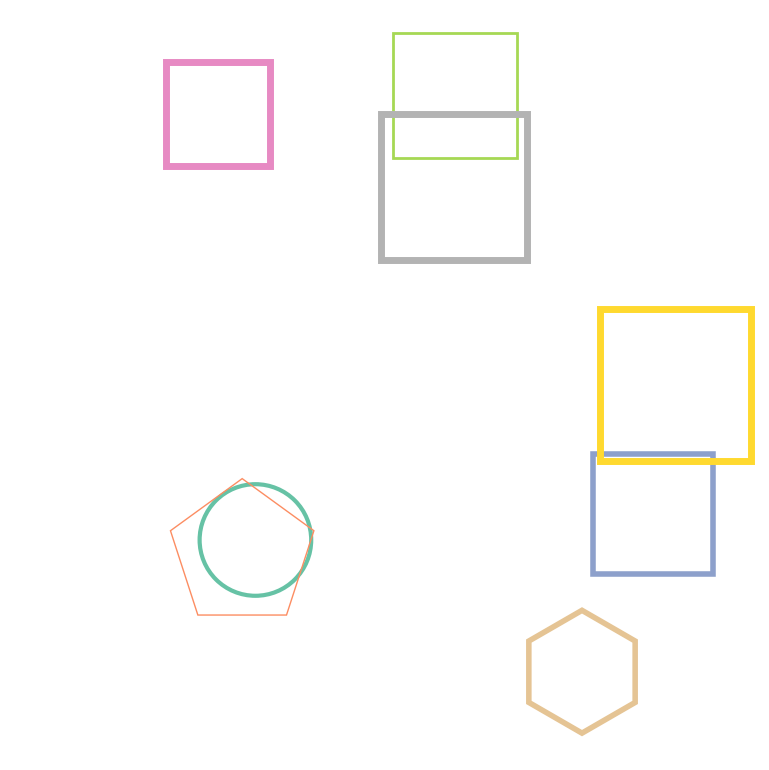[{"shape": "circle", "thickness": 1.5, "radius": 0.36, "center": [0.332, 0.299]}, {"shape": "pentagon", "thickness": 0.5, "radius": 0.49, "center": [0.315, 0.28]}, {"shape": "square", "thickness": 2, "radius": 0.39, "center": [0.848, 0.333]}, {"shape": "square", "thickness": 2.5, "radius": 0.34, "center": [0.283, 0.852]}, {"shape": "square", "thickness": 1, "radius": 0.4, "center": [0.591, 0.876]}, {"shape": "square", "thickness": 2.5, "radius": 0.49, "center": [0.877, 0.5]}, {"shape": "hexagon", "thickness": 2, "radius": 0.4, "center": [0.756, 0.128]}, {"shape": "square", "thickness": 2.5, "radius": 0.47, "center": [0.589, 0.757]}]